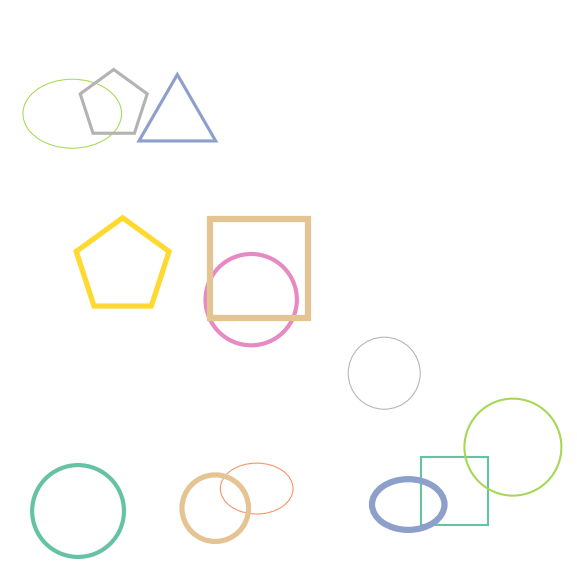[{"shape": "square", "thickness": 1, "radius": 0.29, "center": [0.787, 0.15]}, {"shape": "circle", "thickness": 2, "radius": 0.4, "center": [0.135, 0.114]}, {"shape": "oval", "thickness": 0.5, "radius": 0.31, "center": [0.445, 0.153]}, {"shape": "oval", "thickness": 3, "radius": 0.31, "center": [0.707, 0.126]}, {"shape": "triangle", "thickness": 1.5, "radius": 0.38, "center": [0.307, 0.793]}, {"shape": "circle", "thickness": 2, "radius": 0.4, "center": [0.435, 0.48]}, {"shape": "oval", "thickness": 0.5, "radius": 0.43, "center": [0.125, 0.802]}, {"shape": "circle", "thickness": 1, "radius": 0.42, "center": [0.888, 0.225]}, {"shape": "pentagon", "thickness": 2.5, "radius": 0.42, "center": [0.212, 0.538]}, {"shape": "circle", "thickness": 2.5, "radius": 0.29, "center": [0.373, 0.119]}, {"shape": "square", "thickness": 3, "radius": 0.42, "center": [0.449, 0.534]}, {"shape": "pentagon", "thickness": 1.5, "radius": 0.3, "center": [0.197, 0.818]}, {"shape": "circle", "thickness": 0.5, "radius": 0.31, "center": [0.665, 0.353]}]